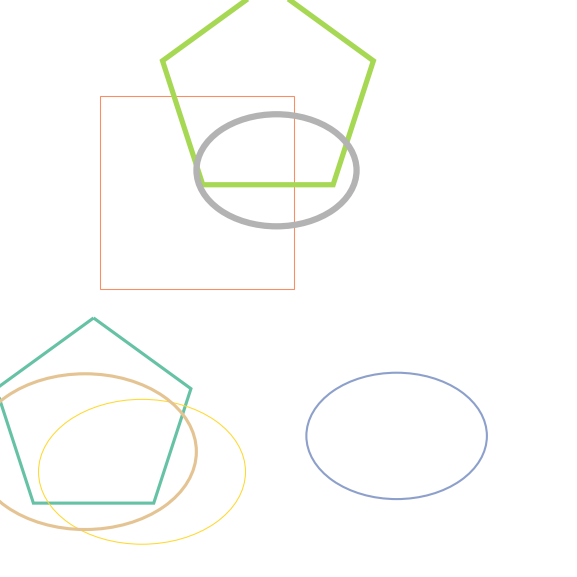[{"shape": "pentagon", "thickness": 1.5, "radius": 0.89, "center": [0.162, 0.271]}, {"shape": "square", "thickness": 0.5, "radius": 0.84, "center": [0.341, 0.666]}, {"shape": "oval", "thickness": 1, "radius": 0.78, "center": [0.687, 0.244]}, {"shape": "pentagon", "thickness": 2.5, "radius": 0.96, "center": [0.464, 0.835]}, {"shape": "oval", "thickness": 0.5, "radius": 0.9, "center": [0.246, 0.182]}, {"shape": "oval", "thickness": 1.5, "radius": 0.96, "center": [0.147, 0.217]}, {"shape": "oval", "thickness": 3, "radius": 0.69, "center": [0.479, 0.704]}]